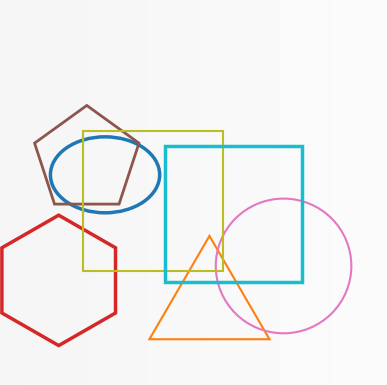[{"shape": "oval", "thickness": 2.5, "radius": 0.7, "center": [0.271, 0.546]}, {"shape": "triangle", "thickness": 1.5, "radius": 0.89, "center": [0.541, 0.208]}, {"shape": "hexagon", "thickness": 2.5, "radius": 0.85, "center": [0.152, 0.272]}, {"shape": "pentagon", "thickness": 2, "radius": 0.71, "center": [0.224, 0.584]}, {"shape": "circle", "thickness": 1.5, "radius": 0.87, "center": [0.732, 0.309]}, {"shape": "square", "thickness": 1.5, "radius": 0.91, "center": [0.395, 0.478]}, {"shape": "square", "thickness": 2.5, "radius": 0.88, "center": [0.602, 0.444]}]